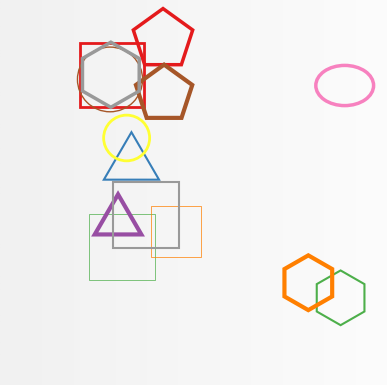[{"shape": "pentagon", "thickness": 2.5, "radius": 0.4, "center": [0.421, 0.897]}, {"shape": "square", "thickness": 2, "radius": 0.41, "center": [0.289, 0.805]}, {"shape": "triangle", "thickness": 1.5, "radius": 0.41, "center": [0.339, 0.574]}, {"shape": "square", "thickness": 0.5, "radius": 0.43, "center": [0.314, 0.358]}, {"shape": "hexagon", "thickness": 1.5, "radius": 0.36, "center": [0.879, 0.226]}, {"shape": "triangle", "thickness": 3, "radius": 0.35, "center": [0.305, 0.426]}, {"shape": "hexagon", "thickness": 3, "radius": 0.36, "center": [0.796, 0.266]}, {"shape": "square", "thickness": 0.5, "radius": 0.33, "center": [0.454, 0.398]}, {"shape": "circle", "thickness": 2, "radius": 0.3, "center": [0.327, 0.642]}, {"shape": "circle", "thickness": 1, "radius": 0.42, "center": [0.284, 0.794]}, {"shape": "pentagon", "thickness": 3, "radius": 0.38, "center": [0.423, 0.756]}, {"shape": "oval", "thickness": 2.5, "radius": 0.37, "center": [0.89, 0.778]}, {"shape": "square", "thickness": 1.5, "radius": 0.42, "center": [0.376, 0.442]}, {"shape": "hexagon", "thickness": 2.5, "radius": 0.42, "center": [0.286, 0.806]}]